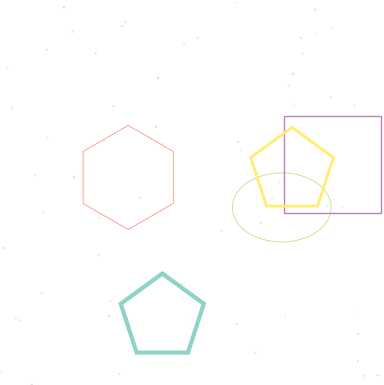[{"shape": "pentagon", "thickness": 3, "radius": 0.57, "center": [0.422, 0.176]}, {"shape": "hexagon", "thickness": 0.5, "radius": 0.68, "center": [0.333, 0.539]}, {"shape": "oval", "thickness": 0.5, "radius": 0.64, "center": [0.732, 0.461]}, {"shape": "square", "thickness": 1, "radius": 0.63, "center": [0.864, 0.573]}, {"shape": "pentagon", "thickness": 2, "radius": 0.56, "center": [0.759, 0.556]}]